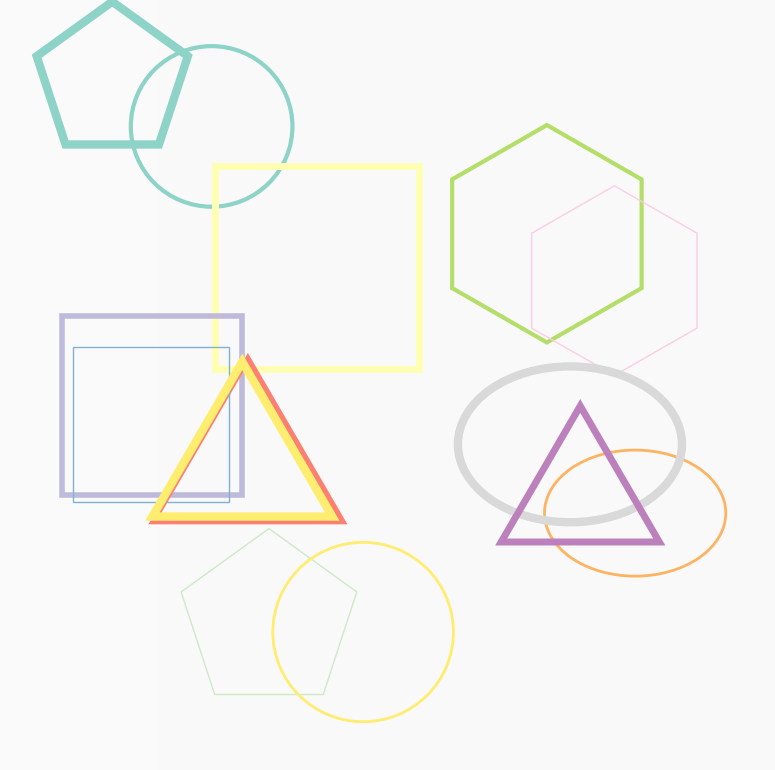[{"shape": "circle", "thickness": 1.5, "radius": 0.52, "center": [0.273, 0.836]}, {"shape": "pentagon", "thickness": 3, "radius": 0.51, "center": [0.145, 0.895]}, {"shape": "square", "thickness": 2.5, "radius": 0.66, "center": [0.409, 0.652]}, {"shape": "square", "thickness": 2, "radius": 0.58, "center": [0.196, 0.473]}, {"shape": "triangle", "thickness": 2, "radius": 0.71, "center": [0.32, 0.393]}, {"shape": "square", "thickness": 0.5, "radius": 0.5, "center": [0.195, 0.449]}, {"shape": "oval", "thickness": 1, "radius": 0.58, "center": [0.82, 0.334]}, {"shape": "hexagon", "thickness": 1.5, "radius": 0.71, "center": [0.706, 0.696]}, {"shape": "hexagon", "thickness": 0.5, "radius": 0.62, "center": [0.793, 0.636]}, {"shape": "oval", "thickness": 3, "radius": 0.72, "center": [0.735, 0.423]}, {"shape": "triangle", "thickness": 2.5, "radius": 0.59, "center": [0.749, 0.355]}, {"shape": "pentagon", "thickness": 0.5, "radius": 0.6, "center": [0.347, 0.194]}, {"shape": "triangle", "thickness": 3, "radius": 0.67, "center": [0.313, 0.396]}, {"shape": "circle", "thickness": 1, "radius": 0.58, "center": [0.469, 0.179]}]